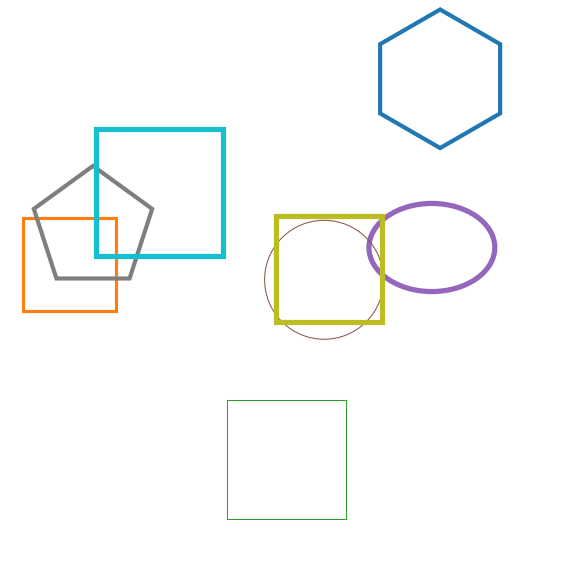[{"shape": "hexagon", "thickness": 2, "radius": 0.6, "center": [0.762, 0.863]}, {"shape": "square", "thickness": 1.5, "radius": 0.4, "center": [0.12, 0.541]}, {"shape": "square", "thickness": 0.5, "radius": 0.52, "center": [0.495, 0.203]}, {"shape": "oval", "thickness": 2.5, "radius": 0.54, "center": [0.748, 0.571]}, {"shape": "circle", "thickness": 0.5, "radius": 0.51, "center": [0.561, 0.515]}, {"shape": "pentagon", "thickness": 2, "radius": 0.54, "center": [0.161, 0.604]}, {"shape": "square", "thickness": 2.5, "radius": 0.46, "center": [0.569, 0.534]}, {"shape": "square", "thickness": 2.5, "radius": 0.55, "center": [0.276, 0.666]}]